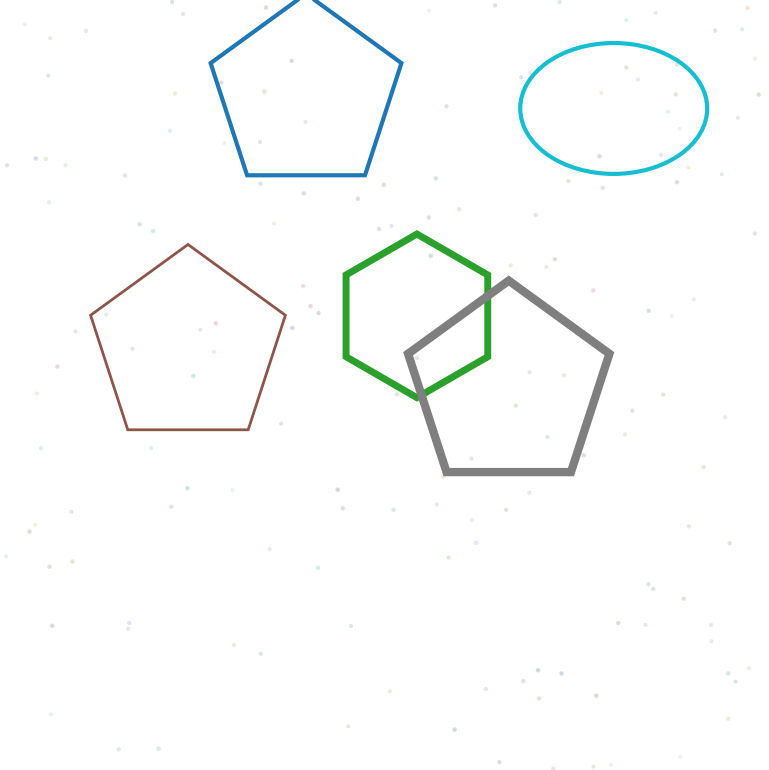[{"shape": "pentagon", "thickness": 1.5, "radius": 0.65, "center": [0.397, 0.878]}, {"shape": "hexagon", "thickness": 2.5, "radius": 0.53, "center": [0.541, 0.59]}, {"shape": "pentagon", "thickness": 1, "radius": 0.67, "center": [0.244, 0.549]}, {"shape": "pentagon", "thickness": 3, "radius": 0.69, "center": [0.661, 0.498]}, {"shape": "oval", "thickness": 1.5, "radius": 0.61, "center": [0.797, 0.859]}]